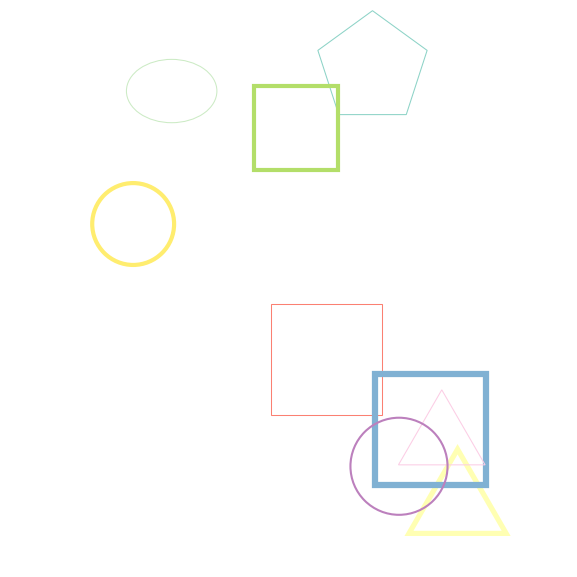[{"shape": "pentagon", "thickness": 0.5, "radius": 0.5, "center": [0.645, 0.881]}, {"shape": "triangle", "thickness": 2.5, "radius": 0.49, "center": [0.792, 0.124]}, {"shape": "square", "thickness": 0.5, "radius": 0.48, "center": [0.565, 0.376]}, {"shape": "square", "thickness": 3, "radius": 0.48, "center": [0.746, 0.255]}, {"shape": "square", "thickness": 2, "radius": 0.36, "center": [0.512, 0.778]}, {"shape": "triangle", "thickness": 0.5, "radius": 0.43, "center": [0.765, 0.238]}, {"shape": "circle", "thickness": 1, "radius": 0.42, "center": [0.691, 0.192]}, {"shape": "oval", "thickness": 0.5, "radius": 0.39, "center": [0.297, 0.841]}, {"shape": "circle", "thickness": 2, "radius": 0.35, "center": [0.231, 0.611]}]